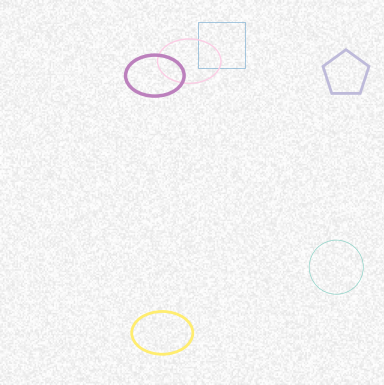[{"shape": "circle", "thickness": 0.5, "radius": 0.35, "center": [0.873, 0.306]}, {"shape": "pentagon", "thickness": 2, "radius": 0.31, "center": [0.899, 0.808]}, {"shape": "square", "thickness": 0.5, "radius": 0.3, "center": [0.575, 0.883]}, {"shape": "oval", "thickness": 1, "radius": 0.41, "center": [0.492, 0.841]}, {"shape": "oval", "thickness": 2.5, "radius": 0.38, "center": [0.402, 0.804]}, {"shape": "oval", "thickness": 2, "radius": 0.4, "center": [0.421, 0.135]}]